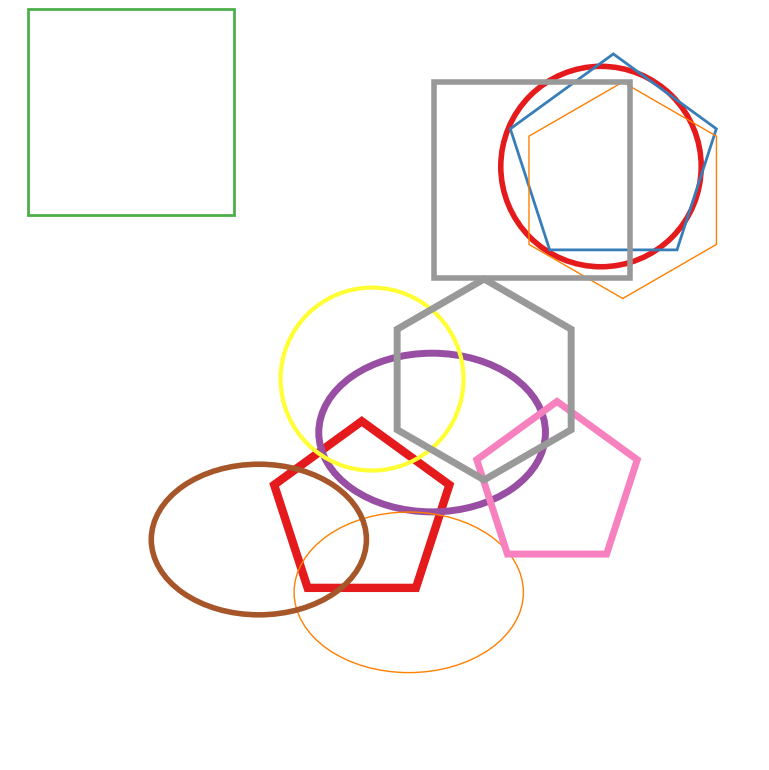[{"shape": "pentagon", "thickness": 3, "radius": 0.6, "center": [0.47, 0.333]}, {"shape": "circle", "thickness": 2, "radius": 0.65, "center": [0.781, 0.784]}, {"shape": "pentagon", "thickness": 1, "radius": 0.7, "center": [0.797, 0.789]}, {"shape": "square", "thickness": 1, "radius": 0.67, "center": [0.17, 0.854]}, {"shape": "oval", "thickness": 2.5, "radius": 0.74, "center": [0.561, 0.438]}, {"shape": "hexagon", "thickness": 0.5, "radius": 0.7, "center": [0.809, 0.753]}, {"shape": "oval", "thickness": 0.5, "radius": 0.74, "center": [0.531, 0.231]}, {"shape": "circle", "thickness": 1.5, "radius": 0.59, "center": [0.483, 0.508]}, {"shape": "oval", "thickness": 2, "radius": 0.7, "center": [0.336, 0.299]}, {"shape": "pentagon", "thickness": 2.5, "radius": 0.55, "center": [0.723, 0.369]}, {"shape": "hexagon", "thickness": 2.5, "radius": 0.65, "center": [0.629, 0.507]}, {"shape": "square", "thickness": 2, "radius": 0.63, "center": [0.691, 0.766]}]